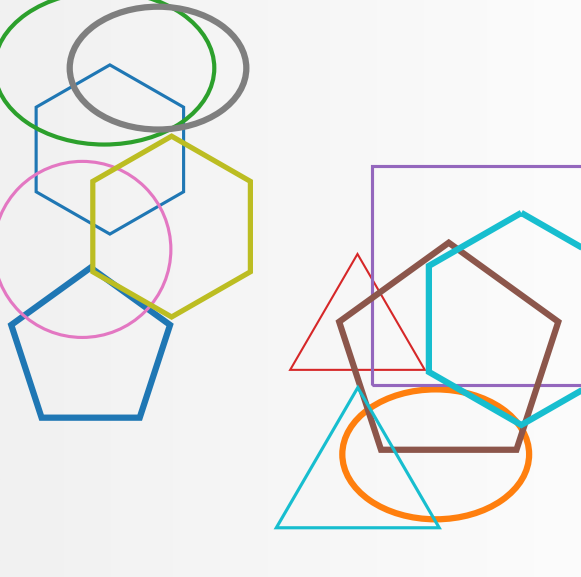[{"shape": "pentagon", "thickness": 3, "radius": 0.72, "center": [0.156, 0.392]}, {"shape": "hexagon", "thickness": 1.5, "radius": 0.73, "center": [0.189, 0.74]}, {"shape": "oval", "thickness": 3, "radius": 0.8, "center": [0.75, 0.212]}, {"shape": "oval", "thickness": 2, "radius": 0.95, "center": [0.179, 0.881]}, {"shape": "triangle", "thickness": 1, "radius": 0.67, "center": [0.615, 0.426]}, {"shape": "square", "thickness": 1.5, "radius": 0.94, "center": [0.83, 0.522]}, {"shape": "pentagon", "thickness": 3, "radius": 0.99, "center": [0.772, 0.381]}, {"shape": "circle", "thickness": 1.5, "radius": 0.76, "center": [0.142, 0.567]}, {"shape": "oval", "thickness": 3, "radius": 0.76, "center": [0.272, 0.881]}, {"shape": "hexagon", "thickness": 2.5, "radius": 0.78, "center": [0.295, 0.607]}, {"shape": "triangle", "thickness": 1.5, "radius": 0.81, "center": [0.616, 0.166]}, {"shape": "hexagon", "thickness": 3, "radius": 0.92, "center": [0.897, 0.447]}]